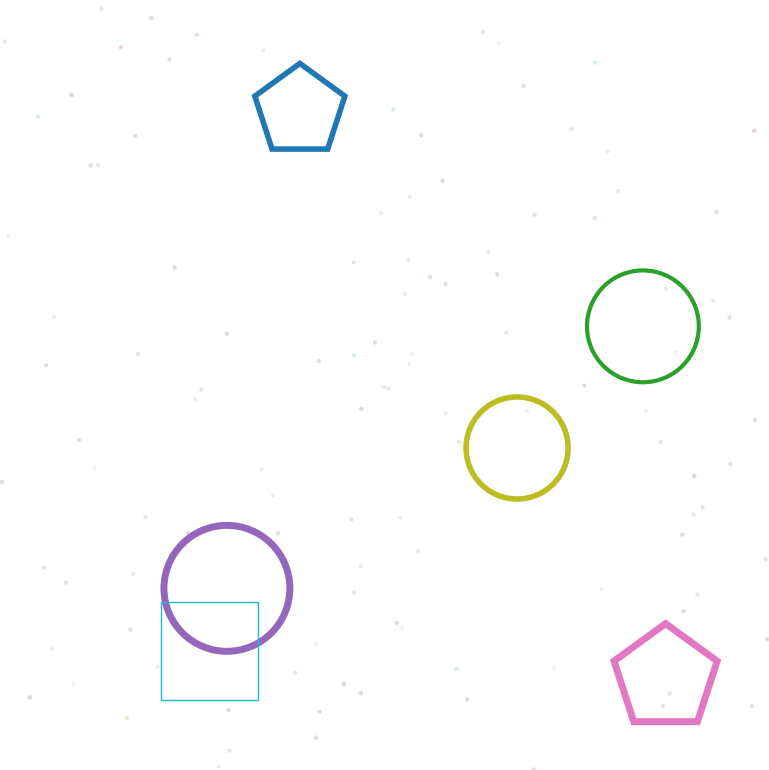[{"shape": "pentagon", "thickness": 2, "radius": 0.31, "center": [0.389, 0.856]}, {"shape": "circle", "thickness": 1.5, "radius": 0.36, "center": [0.835, 0.576]}, {"shape": "circle", "thickness": 2.5, "radius": 0.41, "center": [0.295, 0.236]}, {"shape": "pentagon", "thickness": 2.5, "radius": 0.35, "center": [0.864, 0.12]}, {"shape": "circle", "thickness": 2, "radius": 0.33, "center": [0.672, 0.418]}, {"shape": "square", "thickness": 0.5, "radius": 0.32, "center": [0.272, 0.154]}]